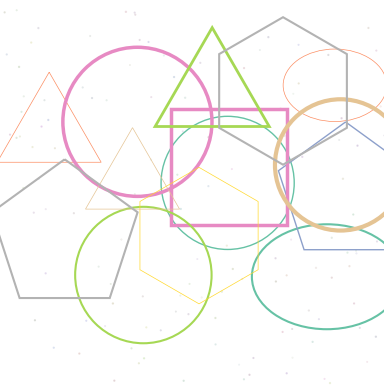[{"shape": "oval", "thickness": 1.5, "radius": 0.97, "center": [0.849, 0.281]}, {"shape": "circle", "thickness": 1, "radius": 0.86, "center": [0.591, 0.525]}, {"shape": "triangle", "thickness": 0.5, "radius": 0.78, "center": [0.128, 0.657]}, {"shape": "oval", "thickness": 0.5, "radius": 0.67, "center": [0.87, 0.778]}, {"shape": "pentagon", "thickness": 1, "radius": 0.92, "center": [0.898, 0.5]}, {"shape": "circle", "thickness": 2.5, "radius": 0.97, "center": [0.357, 0.684]}, {"shape": "square", "thickness": 2.5, "radius": 0.76, "center": [0.594, 0.566]}, {"shape": "circle", "thickness": 1.5, "radius": 0.89, "center": [0.372, 0.286]}, {"shape": "triangle", "thickness": 2, "radius": 0.86, "center": [0.551, 0.757]}, {"shape": "hexagon", "thickness": 0.5, "radius": 0.89, "center": [0.517, 0.388]}, {"shape": "circle", "thickness": 3, "radius": 0.85, "center": [0.885, 0.572]}, {"shape": "triangle", "thickness": 0.5, "radius": 0.71, "center": [0.344, 0.527]}, {"shape": "pentagon", "thickness": 1.5, "radius": 1.0, "center": [0.168, 0.387]}, {"shape": "hexagon", "thickness": 1.5, "radius": 0.96, "center": [0.735, 0.764]}]